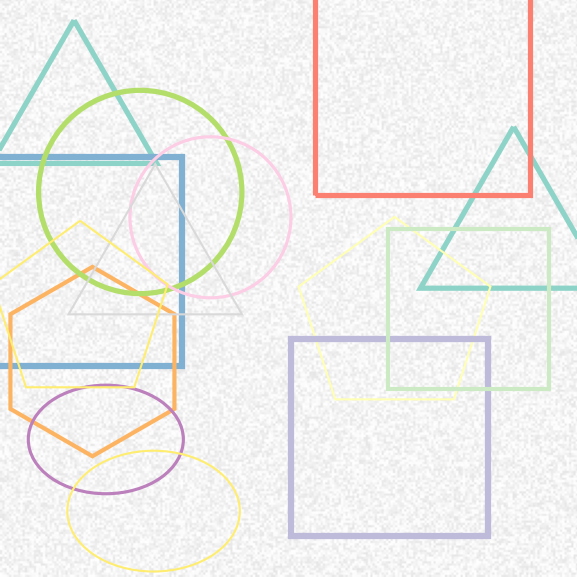[{"shape": "triangle", "thickness": 2.5, "radius": 0.83, "center": [0.128, 0.799]}, {"shape": "triangle", "thickness": 2.5, "radius": 0.93, "center": [0.889, 0.593]}, {"shape": "pentagon", "thickness": 1, "radius": 0.87, "center": [0.683, 0.449]}, {"shape": "square", "thickness": 3, "radius": 0.85, "center": [0.674, 0.241]}, {"shape": "square", "thickness": 2.5, "radius": 0.93, "center": [0.732, 0.848]}, {"shape": "square", "thickness": 3, "radius": 0.91, "center": [0.134, 0.546]}, {"shape": "hexagon", "thickness": 2, "radius": 0.82, "center": [0.16, 0.373]}, {"shape": "circle", "thickness": 2.5, "radius": 0.88, "center": [0.243, 0.667]}, {"shape": "circle", "thickness": 1.5, "radius": 0.7, "center": [0.364, 0.623]}, {"shape": "triangle", "thickness": 1, "radius": 0.87, "center": [0.269, 0.542]}, {"shape": "oval", "thickness": 1.5, "radius": 0.67, "center": [0.183, 0.238]}, {"shape": "square", "thickness": 2, "radius": 0.7, "center": [0.811, 0.464]}, {"shape": "oval", "thickness": 1, "radius": 0.75, "center": [0.266, 0.114]}, {"shape": "pentagon", "thickness": 1, "radius": 0.8, "center": [0.139, 0.457]}]